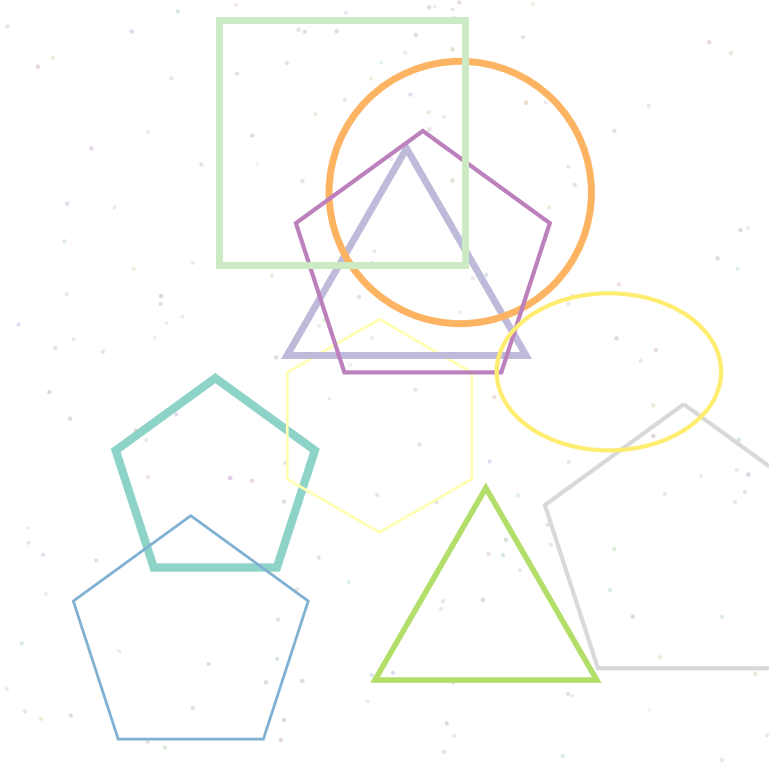[{"shape": "pentagon", "thickness": 3, "radius": 0.68, "center": [0.28, 0.373]}, {"shape": "hexagon", "thickness": 1, "radius": 0.69, "center": [0.493, 0.447]}, {"shape": "triangle", "thickness": 2.5, "radius": 0.9, "center": [0.528, 0.628]}, {"shape": "pentagon", "thickness": 1, "radius": 0.8, "center": [0.248, 0.17]}, {"shape": "circle", "thickness": 2.5, "radius": 0.85, "center": [0.598, 0.75]}, {"shape": "triangle", "thickness": 2, "radius": 0.83, "center": [0.631, 0.2]}, {"shape": "pentagon", "thickness": 1.5, "radius": 0.95, "center": [0.888, 0.285]}, {"shape": "pentagon", "thickness": 1.5, "radius": 0.87, "center": [0.549, 0.657]}, {"shape": "square", "thickness": 2.5, "radius": 0.8, "center": [0.444, 0.815]}, {"shape": "oval", "thickness": 1.5, "radius": 0.73, "center": [0.791, 0.517]}]